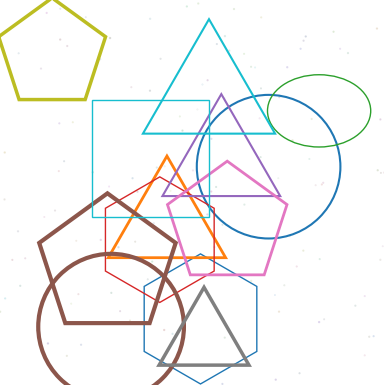[{"shape": "circle", "thickness": 1.5, "radius": 0.93, "center": [0.698, 0.567]}, {"shape": "hexagon", "thickness": 1, "radius": 0.84, "center": [0.521, 0.172]}, {"shape": "triangle", "thickness": 2, "radius": 0.88, "center": [0.434, 0.419]}, {"shape": "oval", "thickness": 1, "radius": 0.67, "center": [0.829, 0.712]}, {"shape": "hexagon", "thickness": 1, "radius": 0.82, "center": [0.415, 0.378]}, {"shape": "triangle", "thickness": 1.5, "radius": 0.88, "center": [0.575, 0.579]}, {"shape": "pentagon", "thickness": 3, "radius": 0.93, "center": [0.279, 0.311]}, {"shape": "circle", "thickness": 3, "radius": 0.95, "center": [0.289, 0.151]}, {"shape": "pentagon", "thickness": 2, "radius": 0.82, "center": [0.59, 0.418]}, {"shape": "triangle", "thickness": 2.5, "radius": 0.67, "center": [0.53, 0.119]}, {"shape": "pentagon", "thickness": 2.5, "radius": 0.73, "center": [0.135, 0.859]}, {"shape": "square", "thickness": 1, "radius": 0.76, "center": [0.391, 0.589]}, {"shape": "triangle", "thickness": 1.5, "radius": 0.99, "center": [0.543, 0.752]}]